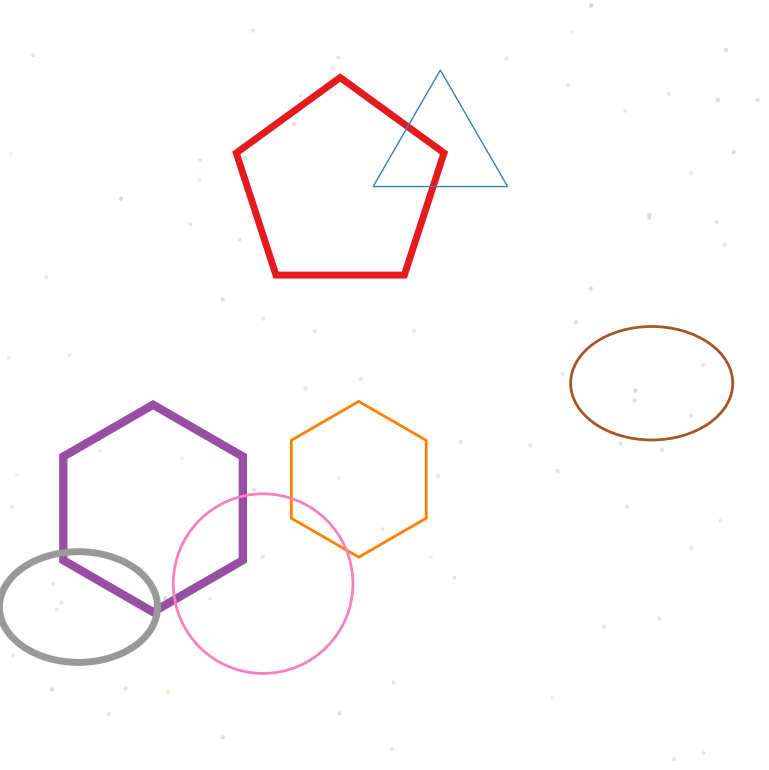[{"shape": "pentagon", "thickness": 2.5, "radius": 0.71, "center": [0.442, 0.757]}, {"shape": "triangle", "thickness": 0.5, "radius": 0.5, "center": [0.572, 0.808]}, {"shape": "hexagon", "thickness": 3, "radius": 0.67, "center": [0.199, 0.34]}, {"shape": "hexagon", "thickness": 1, "radius": 0.51, "center": [0.466, 0.378]}, {"shape": "oval", "thickness": 1, "radius": 0.53, "center": [0.846, 0.502]}, {"shape": "circle", "thickness": 1, "radius": 0.58, "center": [0.342, 0.242]}, {"shape": "oval", "thickness": 2.5, "radius": 0.51, "center": [0.102, 0.212]}]